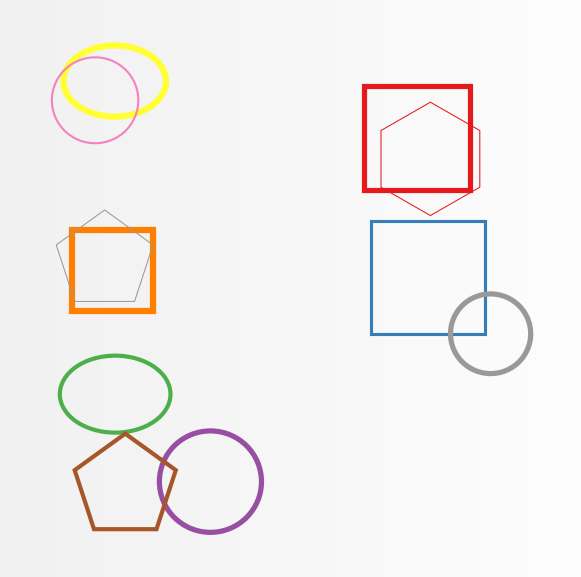[{"shape": "hexagon", "thickness": 0.5, "radius": 0.49, "center": [0.74, 0.724]}, {"shape": "square", "thickness": 2.5, "radius": 0.45, "center": [0.717, 0.761]}, {"shape": "square", "thickness": 1.5, "radius": 0.49, "center": [0.736, 0.519]}, {"shape": "oval", "thickness": 2, "radius": 0.48, "center": [0.198, 0.317]}, {"shape": "circle", "thickness": 2.5, "radius": 0.44, "center": [0.362, 0.165]}, {"shape": "square", "thickness": 3, "radius": 0.35, "center": [0.193, 0.531]}, {"shape": "oval", "thickness": 3, "radius": 0.44, "center": [0.197, 0.859]}, {"shape": "pentagon", "thickness": 2, "radius": 0.46, "center": [0.215, 0.157]}, {"shape": "circle", "thickness": 1, "radius": 0.37, "center": [0.164, 0.825]}, {"shape": "pentagon", "thickness": 0.5, "radius": 0.44, "center": [0.18, 0.548]}, {"shape": "circle", "thickness": 2.5, "radius": 0.34, "center": [0.844, 0.421]}]